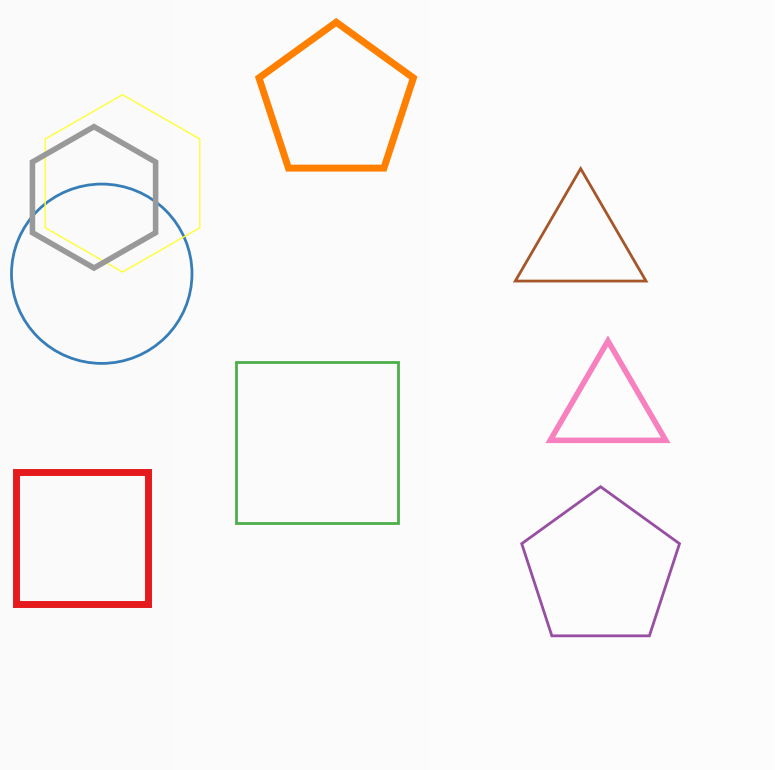[{"shape": "square", "thickness": 2.5, "radius": 0.43, "center": [0.106, 0.301]}, {"shape": "circle", "thickness": 1, "radius": 0.58, "center": [0.131, 0.644]}, {"shape": "square", "thickness": 1, "radius": 0.52, "center": [0.409, 0.426]}, {"shape": "pentagon", "thickness": 1, "radius": 0.54, "center": [0.775, 0.261]}, {"shape": "pentagon", "thickness": 2.5, "radius": 0.52, "center": [0.434, 0.866]}, {"shape": "hexagon", "thickness": 0.5, "radius": 0.58, "center": [0.158, 0.762]}, {"shape": "triangle", "thickness": 1, "radius": 0.49, "center": [0.749, 0.684]}, {"shape": "triangle", "thickness": 2, "radius": 0.43, "center": [0.784, 0.471]}, {"shape": "hexagon", "thickness": 2, "radius": 0.46, "center": [0.121, 0.744]}]